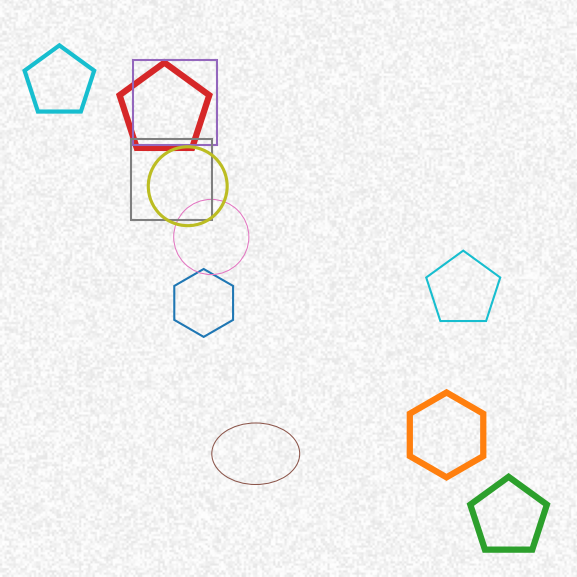[{"shape": "hexagon", "thickness": 1, "radius": 0.29, "center": [0.353, 0.475]}, {"shape": "hexagon", "thickness": 3, "radius": 0.37, "center": [0.773, 0.246]}, {"shape": "pentagon", "thickness": 3, "radius": 0.35, "center": [0.881, 0.104]}, {"shape": "pentagon", "thickness": 3, "radius": 0.41, "center": [0.285, 0.809]}, {"shape": "square", "thickness": 1, "radius": 0.37, "center": [0.303, 0.821]}, {"shape": "oval", "thickness": 0.5, "radius": 0.38, "center": [0.443, 0.213]}, {"shape": "circle", "thickness": 0.5, "radius": 0.33, "center": [0.366, 0.589]}, {"shape": "square", "thickness": 1, "radius": 0.35, "center": [0.297, 0.689]}, {"shape": "circle", "thickness": 1.5, "radius": 0.34, "center": [0.325, 0.677]}, {"shape": "pentagon", "thickness": 1, "radius": 0.34, "center": [0.802, 0.498]}, {"shape": "pentagon", "thickness": 2, "radius": 0.32, "center": [0.103, 0.857]}]